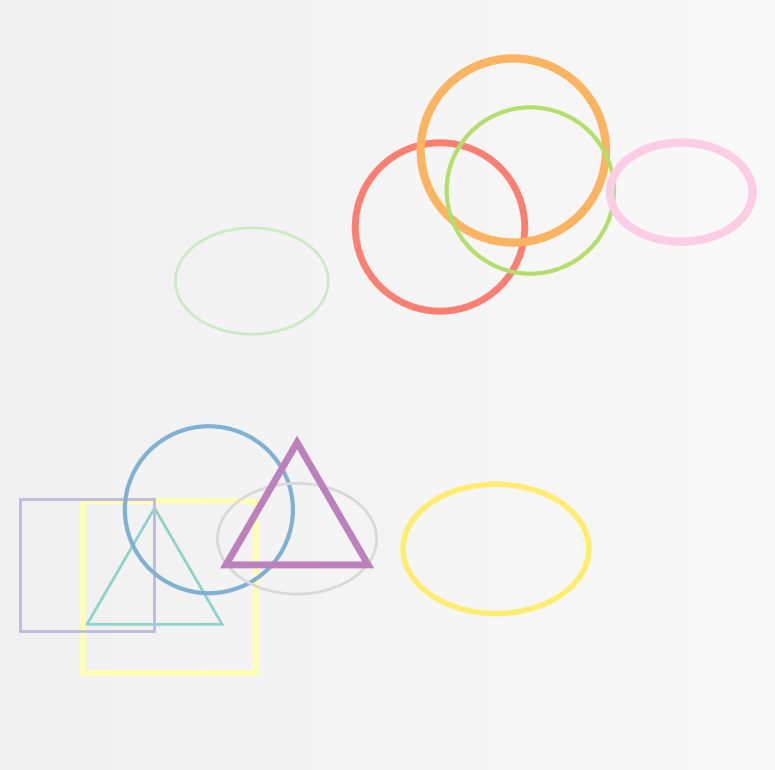[{"shape": "triangle", "thickness": 1, "radius": 0.5, "center": [0.199, 0.24]}, {"shape": "square", "thickness": 2, "radius": 0.56, "center": [0.219, 0.237]}, {"shape": "square", "thickness": 1, "radius": 0.43, "center": [0.112, 0.266]}, {"shape": "circle", "thickness": 2.5, "radius": 0.55, "center": [0.568, 0.705]}, {"shape": "circle", "thickness": 1.5, "radius": 0.54, "center": [0.27, 0.338]}, {"shape": "circle", "thickness": 3, "radius": 0.6, "center": [0.662, 0.805]}, {"shape": "circle", "thickness": 1.5, "radius": 0.54, "center": [0.684, 0.753]}, {"shape": "oval", "thickness": 3, "radius": 0.46, "center": [0.879, 0.75]}, {"shape": "oval", "thickness": 1, "radius": 0.51, "center": [0.383, 0.3]}, {"shape": "triangle", "thickness": 2.5, "radius": 0.53, "center": [0.383, 0.319]}, {"shape": "oval", "thickness": 1, "radius": 0.49, "center": [0.325, 0.635]}, {"shape": "oval", "thickness": 2, "radius": 0.6, "center": [0.64, 0.287]}]